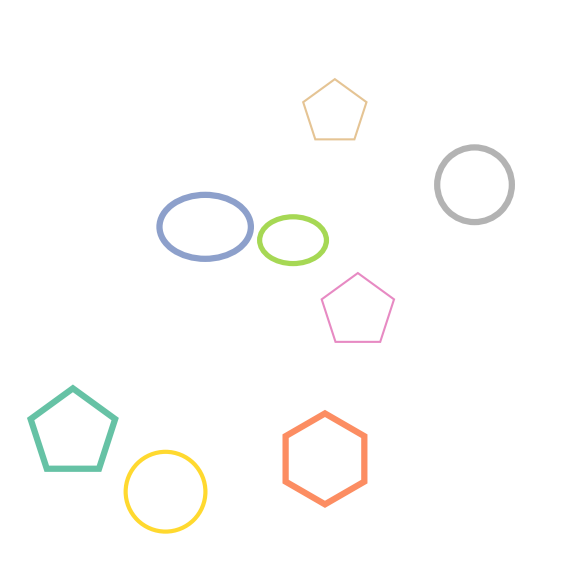[{"shape": "pentagon", "thickness": 3, "radius": 0.38, "center": [0.126, 0.25]}, {"shape": "hexagon", "thickness": 3, "radius": 0.39, "center": [0.563, 0.205]}, {"shape": "oval", "thickness": 3, "radius": 0.4, "center": [0.355, 0.606]}, {"shape": "pentagon", "thickness": 1, "radius": 0.33, "center": [0.62, 0.46]}, {"shape": "oval", "thickness": 2.5, "radius": 0.29, "center": [0.507, 0.583]}, {"shape": "circle", "thickness": 2, "radius": 0.35, "center": [0.287, 0.148]}, {"shape": "pentagon", "thickness": 1, "radius": 0.29, "center": [0.58, 0.804]}, {"shape": "circle", "thickness": 3, "radius": 0.32, "center": [0.822, 0.679]}]